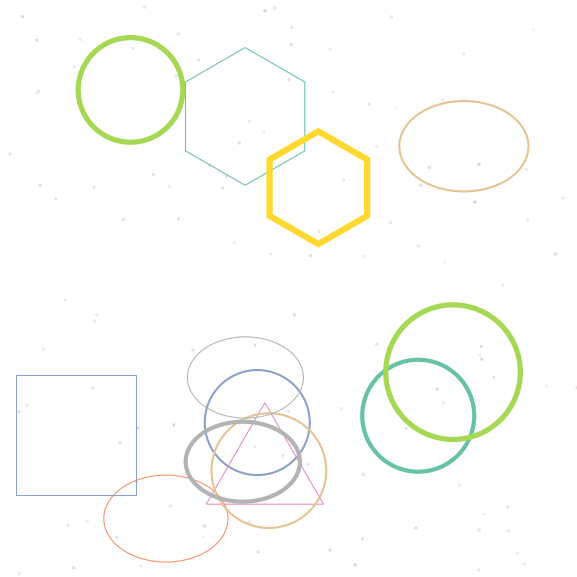[{"shape": "hexagon", "thickness": 0.5, "radius": 0.6, "center": [0.424, 0.798]}, {"shape": "circle", "thickness": 2, "radius": 0.48, "center": [0.724, 0.279]}, {"shape": "oval", "thickness": 0.5, "radius": 0.54, "center": [0.287, 0.101]}, {"shape": "circle", "thickness": 1, "radius": 0.45, "center": [0.445, 0.267]}, {"shape": "square", "thickness": 0.5, "radius": 0.52, "center": [0.132, 0.246]}, {"shape": "triangle", "thickness": 0.5, "radius": 0.59, "center": [0.459, 0.185]}, {"shape": "circle", "thickness": 2.5, "radius": 0.45, "center": [0.226, 0.843]}, {"shape": "circle", "thickness": 2.5, "radius": 0.58, "center": [0.784, 0.355]}, {"shape": "hexagon", "thickness": 3, "radius": 0.49, "center": [0.551, 0.674]}, {"shape": "oval", "thickness": 1, "radius": 0.56, "center": [0.803, 0.746]}, {"shape": "circle", "thickness": 1, "radius": 0.5, "center": [0.466, 0.184]}, {"shape": "oval", "thickness": 0.5, "radius": 0.5, "center": [0.425, 0.345]}, {"shape": "oval", "thickness": 2, "radius": 0.49, "center": [0.42, 0.2]}]